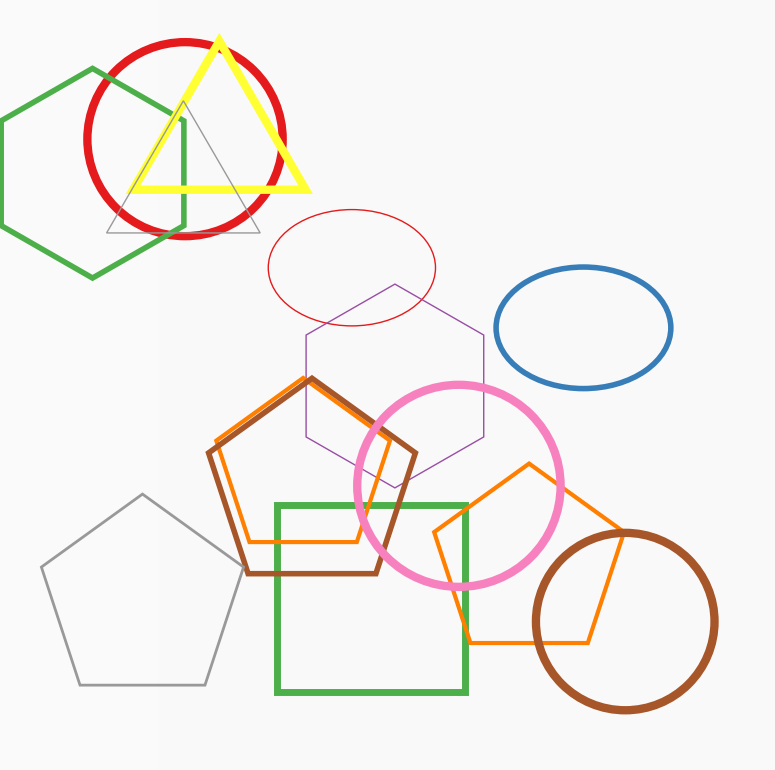[{"shape": "oval", "thickness": 0.5, "radius": 0.54, "center": [0.454, 0.652]}, {"shape": "circle", "thickness": 3, "radius": 0.63, "center": [0.239, 0.819]}, {"shape": "oval", "thickness": 2, "radius": 0.56, "center": [0.753, 0.574]}, {"shape": "hexagon", "thickness": 2, "radius": 0.68, "center": [0.119, 0.775]}, {"shape": "square", "thickness": 2.5, "radius": 0.61, "center": [0.479, 0.223]}, {"shape": "hexagon", "thickness": 0.5, "radius": 0.66, "center": [0.51, 0.499]}, {"shape": "pentagon", "thickness": 1.5, "radius": 0.64, "center": [0.683, 0.269]}, {"shape": "pentagon", "thickness": 1.5, "radius": 0.59, "center": [0.391, 0.391]}, {"shape": "triangle", "thickness": 3, "radius": 0.64, "center": [0.283, 0.818]}, {"shape": "circle", "thickness": 3, "radius": 0.58, "center": [0.807, 0.193]}, {"shape": "pentagon", "thickness": 2, "radius": 0.7, "center": [0.403, 0.368]}, {"shape": "circle", "thickness": 3, "radius": 0.66, "center": [0.592, 0.369]}, {"shape": "triangle", "thickness": 0.5, "radius": 0.57, "center": [0.237, 0.755]}, {"shape": "pentagon", "thickness": 1, "radius": 0.69, "center": [0.184, 0.221]}]